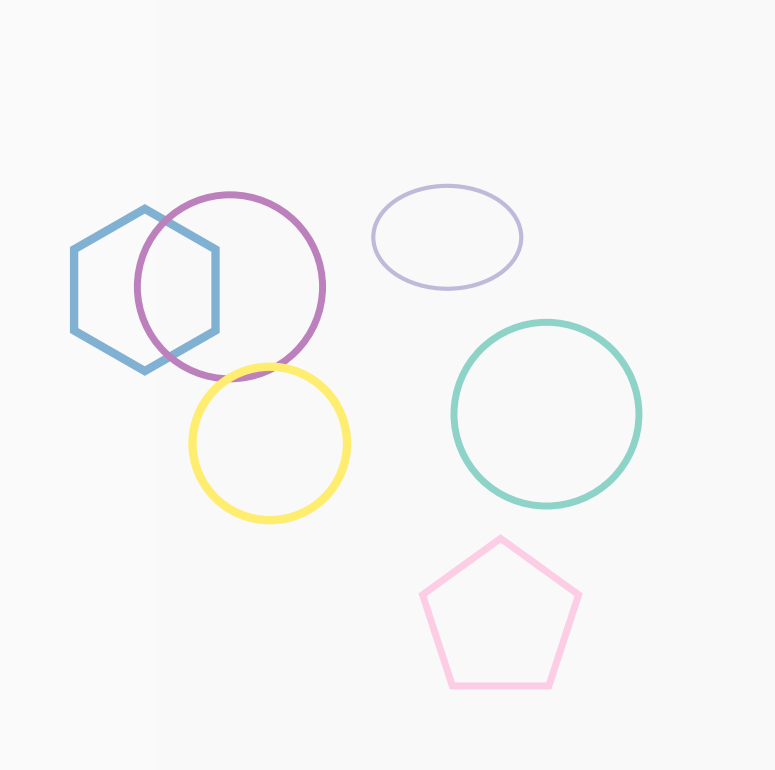[{"shape": "circle", "thickness": 2.5, "radius": 0.6, "center": [0.705, 0.462]}, {"shape": "oval", "thickness": 1.5, "radius": 0.48, "center": [0.577, 0.692]}, {"shape": "hexagon", "thickness": 3, "radius": 0.53, "center": [0.187, 0.623]}, {"shape": "pentagon", "thickness": 2.5, "radius": 0.53, "center": [0.646, 0.195]}, {"shape": "circle", "thickness": 2.5, "radius": 0.6, "center": [0.297, 0.628]}, {"shape": "circle", "thickness": 3, "radius": 0.5, "center": [0.348, 0.424]}]